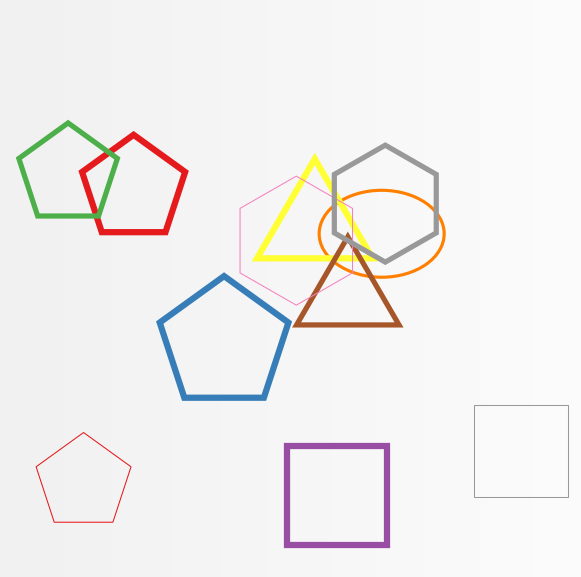[{"shape": "pentagon", "thickness": 0.5, "radius": 0.43, "center": [0.144, 0.164]}, {"shape": "pentagon", "thickness": 3, "radius": 0.47, "center": [0.23, 0.673]}, {"shape": "pentagon", "thickness": 3, "radius": 0.58, "center": [0.386, 0.405]}, {"shape": "pentagon", "thickness": 2.5, "radius": 0.45, "center": [0.117, 0.697]}, {"shape": "square", "thickness": 3, "radius": 0.43, "center": [0.58, 0.141]}, {"shape": "oval", "thickness": 1.5, "radius": 0.54, "center": [0.657, 0.594]}, {"shape": "triangle", "thickness": 3, "radius": 0.57, "center": [0.542, 0.609]}, {"shape": "triangle", "thickness": 2.5, "radius": 0.51, "center": [0.598, 0.487]}, {"shape": "hexagon", "thickness": 0.5, "radius": 0.56, "center": [0.51, 0.582]}, {"shape": "square", "thickness": 0.5, "radius": 0.4, "center": [0.896, 0.218]}, {"shape": "hexagon", "thickness": 2.5, "radius": 0.51, "center": [0.663, 0.647]}]